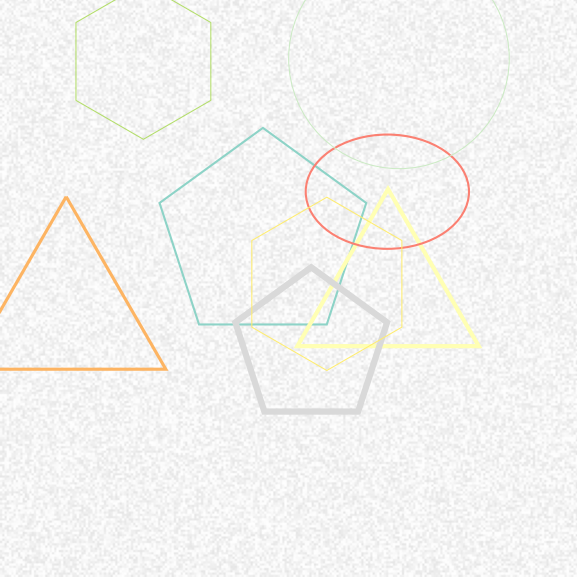[{"shape": "pentagon", "thickness": 1, "radius": 0.94, "center": [0.455, 0.59]}, {"shape": "triangle", "thickness": 2, "radius": 0.91, "center": [0.672, 0.49]}, {"shape": "oval", "thickness": 1, "radius": 0.71, "center": [0.671, 0.667]}, {"shape": "triangle", "thickness": 1.5, "radius": 1.0, "center": [0.115, 0.459]}, {"shape": "hexagon", "thickness": 0.5, "radius": 0.67, "center": [0.248, 0.893]}, {"shape": "pentagon", "thickness": 3, "radius": 0.69, "center": [0.539, 0.398]}, {"shape": "circle", "thickness": 0.5, "radius": 0.95, "center": [0.691, 0.898]}, {"shape": "hexagon", "thickness": 0.5, "radius": 0.75, "center": [0.566, 0.508]}]